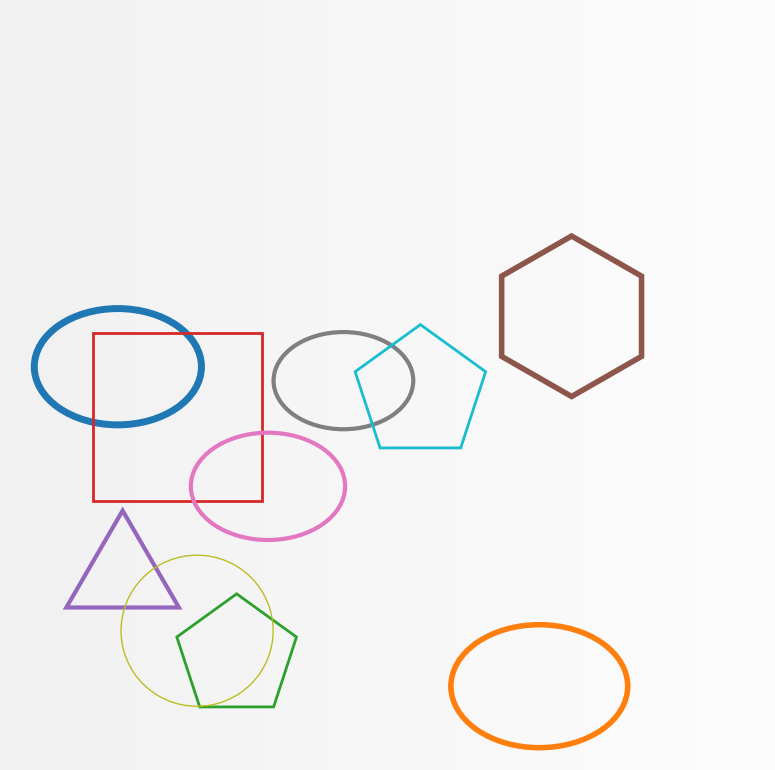[{"shape": "oval", "thickness": 2.5, "radius": 0.54, "center": [0.152, 0.524]}, {"shape": "oval", "thickness": 2, "radius": 0.57, "center": [0.696, 0.109]}, {"shape": "pentagon", "thickness": 1, "radius": 0.41, "center": [0.305, 0.148]}, {"shape": "square", "thickness": 1, "radius": 0.55, "center": [0.229, 0.458]}, {"shape": "triangle", "thickness": 1.5, "radius": 0.42, "center": [0.158, 0.253]}, {"shape": "hexagon", "thickness": 2, "radius": 0.52, "center": [0.738, 0.589]}, {"shape": "oval", "thickness": 1.5, "radius": 0.5, "center": [0.346, 0.368]}, {"shape": "oval", "thickness": 1.5, "radius": 0.45, "center": [0.443, 0.506]}, {"shape": "circle", "thickness": 0.5, "radius": 0.49, "center": [0.254, 0.181]}, {"shape": "pentagon", "thickness": 1, "radius": 0.44, "center": [0.542, 0.49]}]